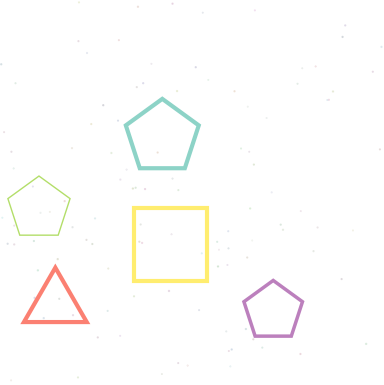[{"shape": "pentagon", "thickness": 3, "radius": 0.5, "center": [0.422, 0.644]}, {"shape": "triangle", "thickness": 3, "radius": 0.47, "center": [0.144, 0.211]}, {"shape": "pentagon", "thickness": 1, "radius": 0.42, "center": [0.101, 0.458]}, {"shape": "pentagon", "thickness": 2.5, "radius": 0.4, "center": [0.71, 0.192]}, {"shape": "square", "thickness": 3, "radius": 0.47, "center": [0.444, 0.366]}]